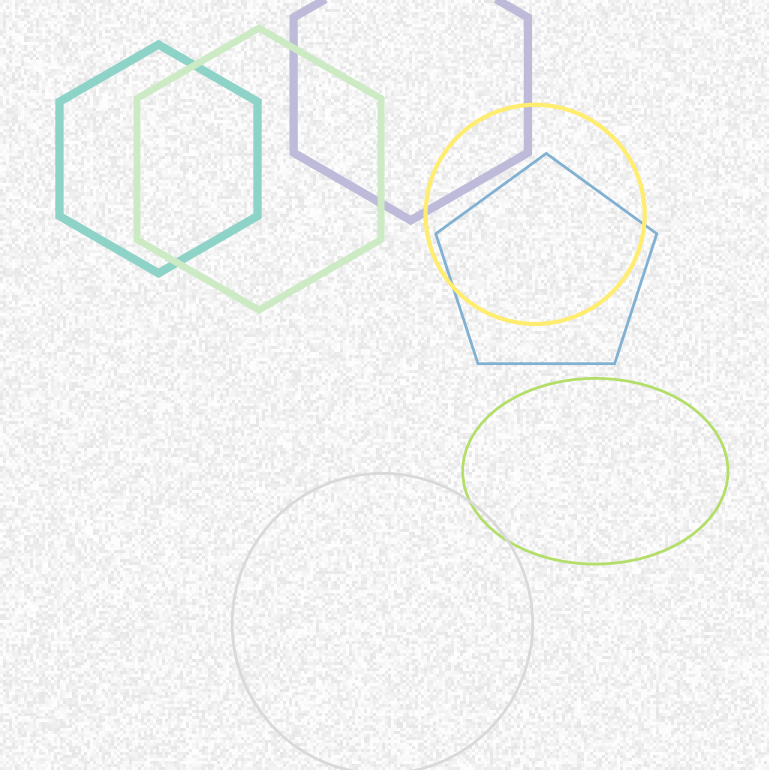[{"shape": "hexagon", "thickness": 3, "radius": 0.74, "center": [0.206, 0.794]}, {"shape": "hexagon", "thickness": 3, "radius": 0.88, "center": [0.533, 0.889]}, {"shape": "pentagon", "thickness": 1, "radius": 0.75, "center": [0.709, 0.65]}, {"shape": "oval", "thickness": 1, "radius": 0.86, "center": [0.773, 0.388]}, {"shape": "circle", "thickness": 1, "radius": 0.98, "center": [0.497, 0.19]}, {"shape": "hexagon", "thickness": 2.5, "radius": 0.92, "center": [0.336, 0.78]}, {"shape": "circle", "thickness": 1.5, "radius": 0.71, "center": [0.695, 0.722]}]